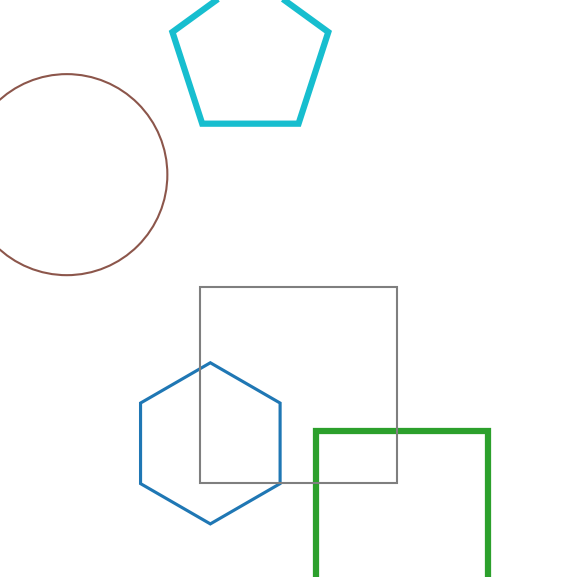[{"shape": "hexagon", "thickness": 1.5, "radius": 0.7, "center": [0.364, 0.231]}, {"shape": "square", "thickness": 3, "radius": 0.74, "center": [0.696, 0.104]}, {"shape": "circle", "thickness": 1, "radius": 0.87, "center": [0.116, 0.697]}, {"shape": "square", "thickness": 1, "radius": 0.85, "center": [0.517, 0.332]}, {"shape": "pentagon", "thickness": 3, "radius": 0.71, "center": [0.434, 0.9]}]